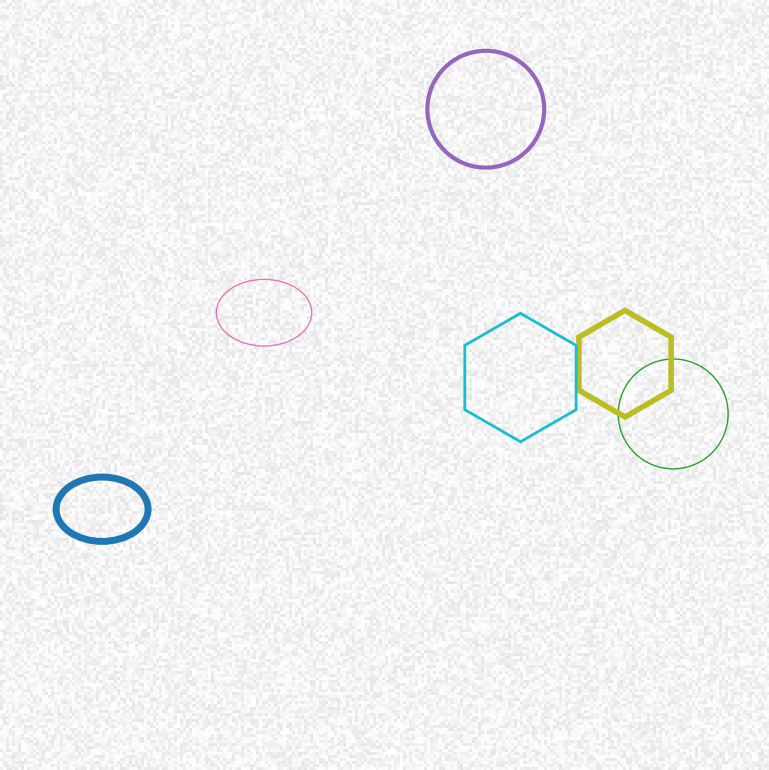[{"shape": "oval", "thickness": 2.5, "radius": 0.3, "center": [0.133, 0.339]}, {"shape": "circle", "thickness": 0.5, "radius": 0.36, "center": [0.874, 0.462]}, {"shape": "circle", "thickness": 1.5, "radius": 0.38, "center": [0.631, 0.858]}, {"shape": "oval", "thickness": 0.5, "radius": 0.31, "center": [0.343, 0.594]}, {"shape": "hexagon", "thickness": 2, "radius": 0.35, "center": [0.812, 0.528]}, {"shape": "hexagon", "thickness": 1, "radius": 0.42, "center": [0.676, 0.51]}]